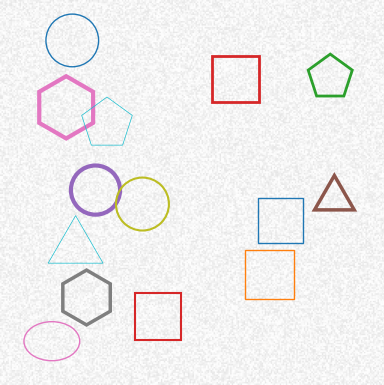[{"shape": "circle", "thickness": 1, "radius": 0.34, "center": [0.188, 0.895]}, {"shape": "square", "thickness": 1, "radius": 0.29, "center": [0.729, 0.427]}, {"shape": "square", "thickness": 1, "radius": 0.32, "center": [0.699, 0.287]}, {"shape": "pentagon", "thickness": 2, "radius": 0.3, "center": [0.858, 0.799]}, {"shape": "square", "thickness": 2, "radius": 0.3, "center": [0.612, 0.795]}, {"shape": "square", "thickness": 1.5, "radius": 0.3, "center": [0.41, 0.178]}, {"shape": "circle", "thickness": 3, "radius": 0.32, "center": [0.248, 0.506]}, {"shape": "triangle", "thickness": 2.5, "radius": 0.3, "center": [0.868, 0.485]}, {"shape": "hexagon", "thickness": 3, "radius": 0.4, "center": [0.172, 0.721]}, {"shape": "oval", "thickness": 1, "radius": 0.36, "center": [0.135, 0.114]}, {"shape": "hexagon", "thickness": 2.5, "radius": 0.36, "center": [0.225, 0.227]}, {"shape": "circle", "thickness": 1.5, "radius": 0.34, "center": [0.37, 0.47]}, {"shape": "pentagon", "thickness": 0.5, "radius": 0.35, "center": [0.278, 0.679]}, {"shape": "triangle", "thickness": 0.5, "radius": 0.41, "center": [0.196, 0.358]}]